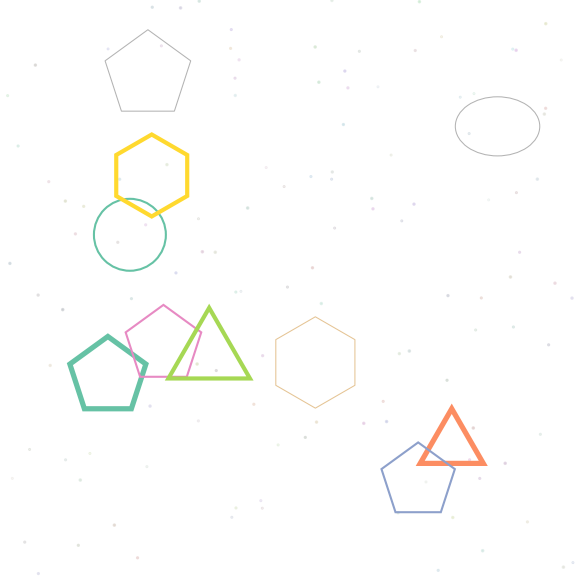[{"shape": "circle", "thickness": 1, "radius": 0.31, "center": [0.225, 0.593]}, {"shape": "pentagon", "thickness": 2.5, "radius": 0.35, "center": [0.187, 0.347]}, {"shape": "triangle", "thickness": 2.5, "radius": 0.32, "center": [0.782, 0.228]}, {"shape": "pentagon", "thickness": 1, "radius": 0.33, "center": [0.724, 0.166]}, {"shape": "pentagon", "thickness": 1, "radius": 0.34, "center": [0.283, 0.402]}, {"shape": "triangle", "thickness": 2, "radius": 0.41, "center": [0.362, 0.385]}, {"shape": "hexagon", "thickness": 2, "radius": 0.35, "center": [0.263, 0.695]}, {"shape": "hexagon", "thickness": 0.5, "radius": 0.4, "center": [0.546, 0.371]}, {"shape": "pentagon", "thickness": 0.5, "radius": 0.39, "center": [0.256, 0.87]}, {"shape": "oval", "thickness": 0.5, "radius": 0.37, "center": [0.862, 0.78]}]